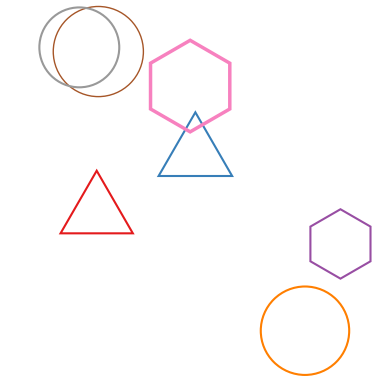[{"shape": "triangle", "thickness": 1.5, "radius": 0.54, "center": [0.251, 0.448]}, {"shape": "triangle", "thickness": 1.5, "radius": 0.55, "center": [0.507, 0.598]}, {"shape": "hexagon", "thickness": 1.5, "radius": 0.45, "center": [0.884, 0.366]}, {"shape": "circle", "thickness": 1.5, "radius": 0.57, "center": [0.792, 0.141]}, {"shape": "circle", "thickness": 1, "radius": 0.59, "center": [0.255, 0.866]}, {"shape": "hexagon", "thickness": 2.5, "radius": 0.59, "center": [0.494, 0.776]}, {"shape": "circle", "thickness": 1.5, "radius": 0.52, "center": [0.206, 0.877]}]